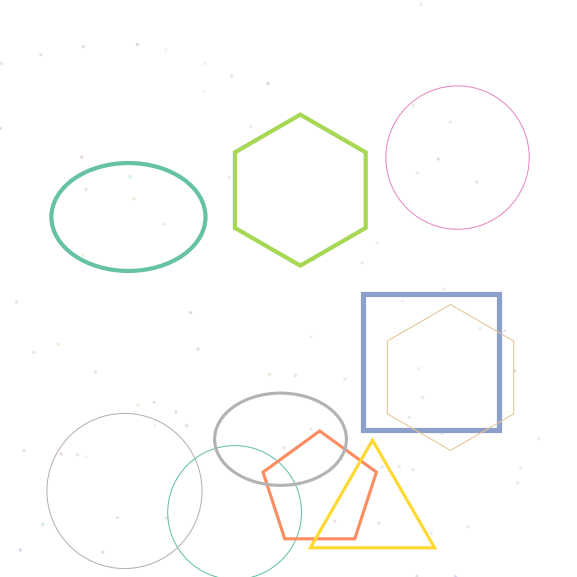[{"shape": "oval", "thickness": 2, "radius": 0.67, "center": [0.222, 0.623]}, {"shape": "circle", "thickness": 0.5, "radius": 0.58, "center": [0.406, 0.112]}, {"shape": "pentagon", "thickness": 1.5, "radius": 0.52, "center": [0.554, 0.15]}, {"shape": "square", "thickness": 2.5, "radius": 0.59, "center": [0.746, 0.372]}, {"shape": "circle", "thickness": 0.5, "radius": 0.62, "center": [0.792, 0.726]}, {"shape": "hexagon", "thickness": 2, "radius": 0.65, "center": [0.52, 0.67]}, {"shape": "triangle", "thickness": 1.5, "radius": 0.62, "center": [0.645, 0.113]}, {"shape": "hexagon", "thickness": 0.5, "radius": 0.63, "center": [0.78, 0.346]}, {"shape": "oval", "thickness": 1.5, "radius": 0.57, "center": [0.486, 0.239]}, {"shape": "circle", "thickness": 0.5, "radius": 0.67, "center": [0.216, 0.149]}]